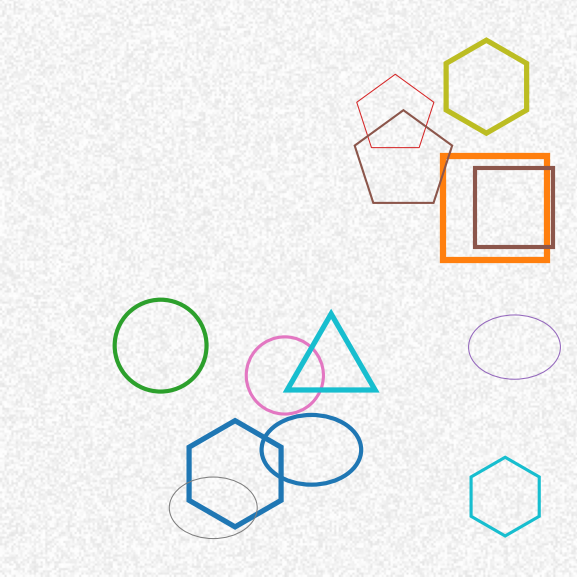[{"shape": "hexagon", "thickness": 2.5, "radius": 0.46, "center": [0.407, 0.179]}, {"shape": "oval", "thickness": 2, "radius": 0.43, "center": [0.539, 0.22]}, {"shape": "square", "thickness": 3, "radius": 0.45, "center": [0.857, 0.639]}, {"shape": "circle", "thickness": 2, "radius": 0.4, "center": [0.278, 0.401]}, {"shape": "pentagon", "thickness": 0.5, "radius": 0.35, "center": [0.685, 0.8]}, {"shape": "oval", "thickness": 0.5, "radius": 0.4, "center": [0.891, 0.398]}, {"shape": "square", "thickness": 2, "radius": 0.34, "center": [0.89, 0.64]}, {"shape": "pentagon", "thickness": 1, "radius": 0.44, "center": [0.699, 0.72]}, {"shape": "circle", "thickness": 1.5, "radius": 0.33, "center": [0.493, 0.349]}, {"shape": "oval", "thickness": 0.5, "radius": 0.38, "center": [0.369, 0.12]}, {"shape": "hexagon", "thickness": 2.5, "radius": 0.4, "center": [0.842, 0.849]}, {"shape": "hexagon", "thickness": 1.5, "radius": 0.34, "center": [0.875, 0.139]}, {"shape": "triangle", "thickness": 2.5, "radius": 0.44, "center": [0.573, 0.368]}]